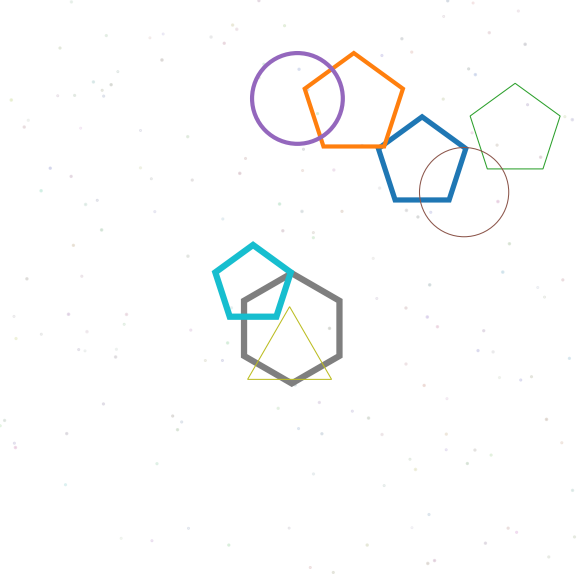[{"shape": "pentagon", "thickness": 2.5, "radius": 0.4, "center": [0.731, 0.717]}, {"shape": "pentagon", "thickness": 2, "radius": 0.45, "center": [0.613, 0.818]}, {"shape": "pentagon", "thickness": 0.5, "radius": 0.41, "center": [0.892, 0.773]}, {"shape": "circle", "thickness": 2, "radius": 0.39, "center": [0.515, 0.829]}, {"shape": "circle", "thickness": 0.5, "radius": 0.39, "center": [0.804, 0.666]}, {"shape": "hexagon", "thickness": 3, "radius": 0.48, "center": [0.505, 0.431]}, {"shape": "triangle", "thickness": 0.5, "radius": 0.42, "center": [0.501, 0.384]}, {"shape": "pentagon", "thickness": 3, "radius": 0.34, "center": [0.438, 0.506]}]